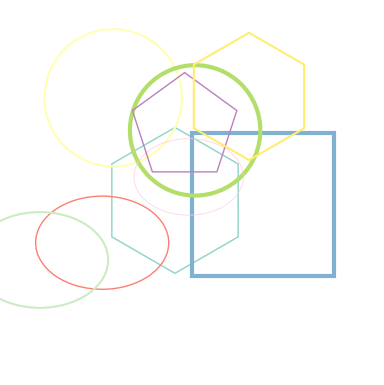[{"shape": "hexagon", "thickness": 1, "radius": 0.95, "center": [0.455, 0.48]}, {"shape": "circle", "thickness": 1.5, "radius": 0.89, "center": [0.294, 0.746]}, {"shape": "oval", "thickness": 1, "radius": 0.86, "center": [0.265, 0.37]}, {"shape": "square", "thickness": 3, "radius": 0.92, "center": [0.684, 0.469]}, {"shape": "circle", "thickness": 3, "radius": 0.85, "center": [0.507, 0.661]}, {"shape": "oval", "thickness": 0.5, "radius": 0.71, "center": [0.49, 0.54]}, {"shape": "pentagon", "thickness": 1, "radius": 0.71, "center": [0.48, 0.669]}, {"shape": "oval", "thickness": 1.5, "radius": 0.89, "center": [0.103, 0.325]}, {"shape": "hexagon", "thickness": 1.5, "radius": 0.83, "center": [0.647, 0.75]}]